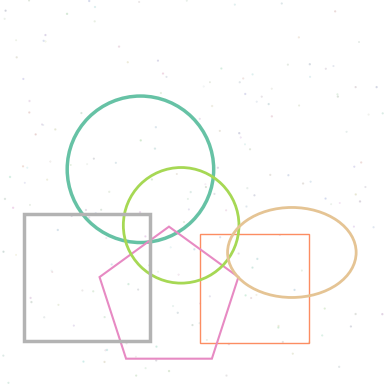[{"shape": "circle", "thickness": 2.5, "radius": 0.95, "center": [0.365, 0.56]}, {"shape": "square", "thickness": 1, "radius": 0.71, "center": [0.66, 0.251]}, {"shape": "pentagon", "thickness": 1.5, "radius": 0.95, "center": [0.439, 0.222]}, {"shape": "circle", "thickness": 2, "radius": 0.75, "center": [0.47, 0.415]}, {"shape": "oval", "thickness": 2, "radius": 0.83, "center": [0.758, 0.344]}, {"shape": "square", "thickness": 2.5, "radius": 0.82, "center": [0.227, 0.279]}]